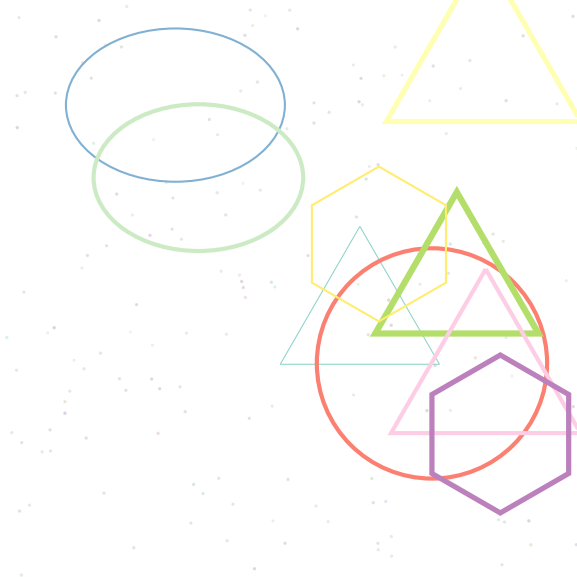[{"shape": "triangle", "thickness": 0.5, "radius": 0.8, "center": [0.623, 0.448]}, {"shape": "triangle", "thickness": 2.5, "radius": 0.97, "center": [0.837, 0.886]}, {"shape": "circle", "thickness": 2, "radius": 1.0, "center": [0.748, 0.37]}, {"shape": "oval", "thickness": 1, "radius": 0.95, "center": [0.304, 0.817]}, {"shape": "triangle", "thickness": 3, "radius": 0.82, "center": [0.791, 0.503]}, {"shape": "triangle", "thickness": 2, "radius": 0.95, "center": [0.841, 0.344]}, {"shape": "hexagon", "thickness": 2.5, "radius": 0.68, "center": [0.866, 0.248]}, {"shape": "oval", "thickness": 2, "radius": 0.91, "center": [0.344, 0.692]}, {"shape": "hexagon", "thickness": 1, "radius": 0.67, "center": [0.656, 0.577]}]